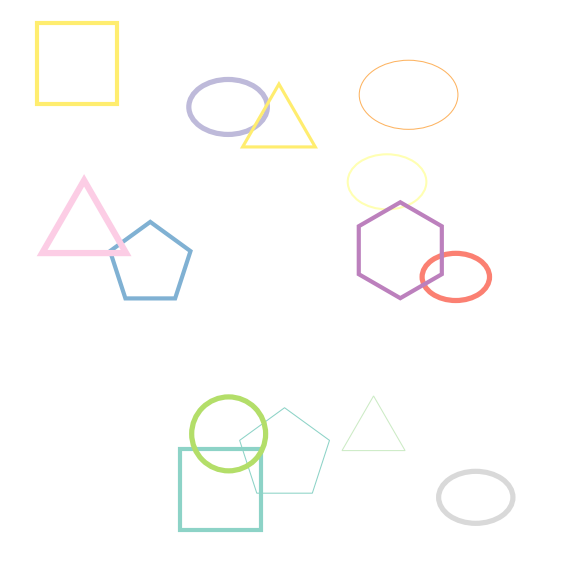[{"shape": "square", "thickness": 2, "radius": 0.35, "center": [0.382, 0.151]}, {"shape": "pentagon", "thickness": 0.5, "radius": 0.41, "center": [0.493, 0.211]}, {"shape": "oval", "thickness": 1, "radius": 0.34, "center": [0.67, 0.684]}, {"shape": "oval", "thickness": 2.5, "radius": 0.34, "center": [0.395, 0.814]}, {"shape": "oval", "thickness": 2.5, "radius": 0.29, "center": [0.789, 0.52]}, {"shape": "pentagon", "thickness": 2, "radius": 0.37, "center": [0.26, 0.542]}, {"shape": "oval", "thickness": 0.5, "radius": 0.43, "center": [0.708, 0.835]}, {"shape": "circle", "thickness": 2.5, "radius": 0.32, "center": [0.396, 0.248]}, {"shape": "triangle", "thickness": 3, "radius": 0.42, "center": [0.146, 0.603]}, {"shape": "oval", "thickness": 2.5, "radius": 0.32, "center": [0.824, 0.138]}, {"shape": "hexagon", "thickness": 2, "radius": 0.42, "center": [0.693, 0.566]}, {"shape": "triangle", "thickness": 0.5, "radius": 0.32, "center": [0.647, 0.25]}, {"shape": "square", "thickness": 2, "radius": 0.35, "center": [0.133, 0.889]}, {"shape": "triangle", "thickness": 1.5, "radius": 0.36, "center": [0.483, 0.781]}]